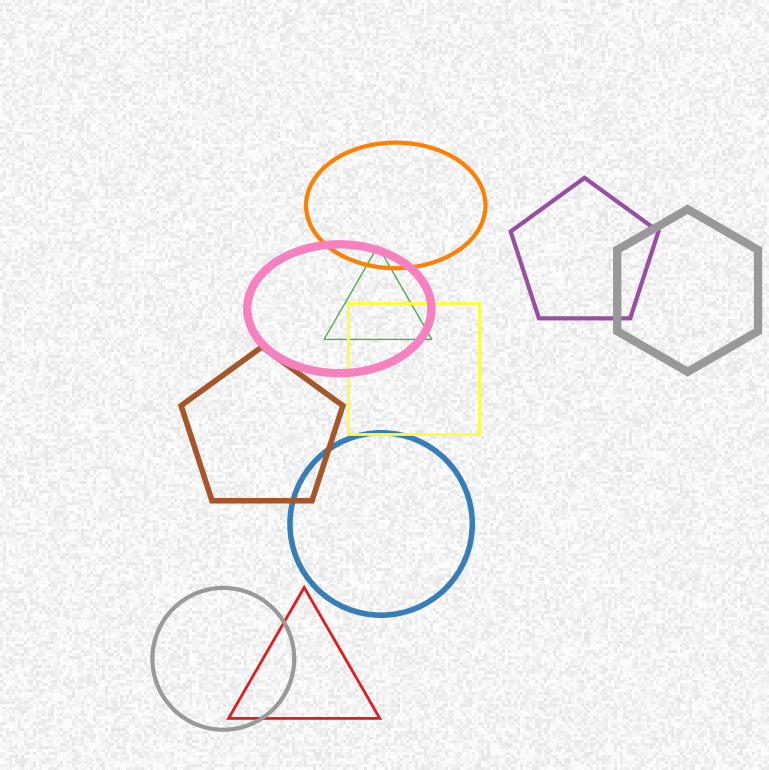[{"shape": "triangle", "thickness": 1, "radius": 0.57, "center": [0.395, 0.124]}, {"shape": "circle", "thickness": 2, "radius": 0.59, "center": [0.495, 0.319]}, {"shape": "triangle", "thickness": 0.5, "radius": 0.4, "center": [0.491, 0.6]}, {"shape": "pentagon", "thickness": 1.5, "radius": 0.5, "center": [0.759, 0.668]}, {"shape": "oval", "thickness": 1.5, "radius": 0.58, "center": [0.514, 0.733]}, {"shape": "square", "thickness": 1, "radius": 0.43, "center": [0.537, 0.522]}, {"shape": "pentagon", "thickness": 2, "radius": 0.55, "center": [0.34, 0.439]}, {"shape": "oval", "thickness": 3, "radius": 0.6, "center": [0.441, 0.599]}, {"shape": "circle", "thickness": 1.5, "radius": 0.46, "center": [0.29, 0.144]}, {"shape": "hexagon", "thickness": 3, "radius": 0.53, "center": [0.893, 0.623]}]